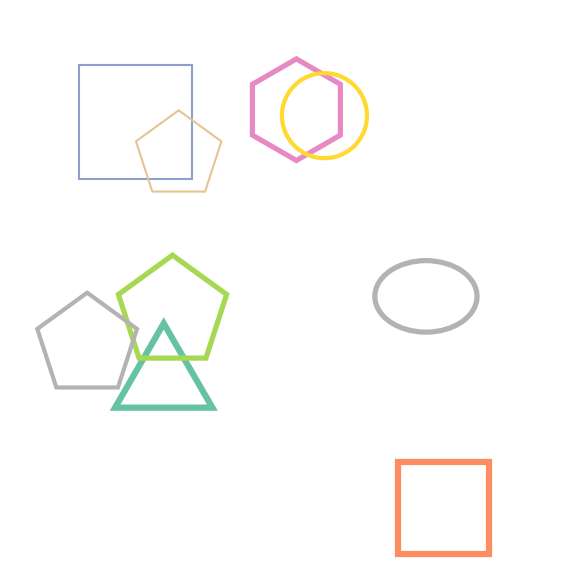[{"shape": "triangle", "thickness": 3, "radius": 0.49, "center": [0.284, 0.342]}, {"shape": "square", "thickness": 3, "radius": 0.4, "center": [0.768, 0.119]}, {"shape": "square", "thickness": 1, "radius": 0.49, "center": [0.235, 0.789]}, {"shape": "hexagon", "thickness": 2.5, "radius": 0.44, "center": [0.513, 0.809]}, {"shape": "pentagon", "thickness": 2.5, "radius": 0.49, "center": [0.299, 0.459]}, {"shape": "circle", "thickness": 2, "radius": 0.37, "center": [0.562, 0.799]}, {"shape": "pentagon", "thickness": 1, "radius": 0.39, "center": [0.309, 0.73]}, {"shape": "pentagon", "thickness": 2, "radius": 0.45, "center": [0.151, 0.402]}, {"shape": "oval", "thickness": 2.5, "radius": 0.44, "center": [0.738, 0.486]}]